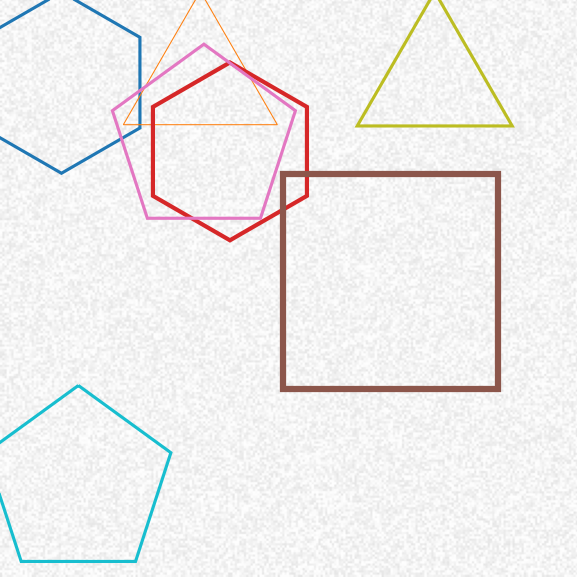[{"shape": "hexagon", "thickness": 1.5, "radius": 0.78, "center": [0.106, 0.856]}, {"shape": "triangle", "thickness": 0.5, "radius": 0.77, "center": [0.347, 0.86]}, {"shape": "hexagon", "thickness": 2, "radius": 0.77, "center": [0.398, 0.737]}, {"shape": "square", "thickness": 3, "radius": 0.93, "center": [0.676, 0.511]}, {"shape": "pentagon", "thickness": 1.5, "radius": 0.83, "center": [0.353, 0.756]}, {"shape": "triangle", "thickness": 1.5, "radius": 0.77, "center": [0.753, 0.859]}, {"shape": "pentagon", "thickness": 1.5, "radius": 0.84, "center": [0.136, 0.163]}]